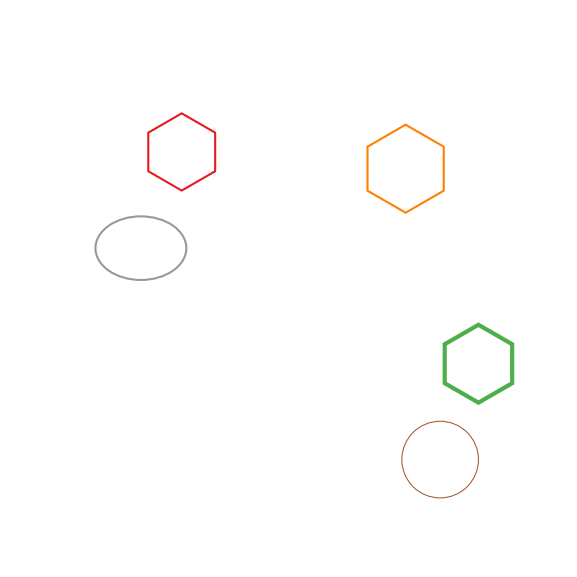[{"shape": "hexagon", "thickness": 1, "radius": 0.33, "center": [0.315, 0.736]}, {"shape": "hexagon", "thickness": 2, "radius": 0.34, "center": [0.828, 0.369]}, {"shape": "hexagon", "thickness": 1, "radius": 0.38, "center": [0.702, 0.707]}, {"shape": "circle", "thickness": 0.5, "radius": 0.33, "center": [0.762, 0.203]}, {"shape": "oval", "thickness": 1, "radius": 0.39, "center": [0.244, 0.569]}]